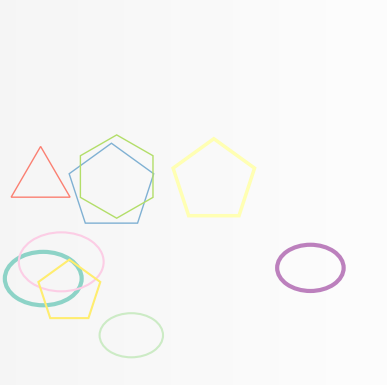[{"shape": "oval", "thickness": 3, "radius": 0.5, "center": [0.112, 0.276]}, {"shape": "pentagon", "thickness": 2.5, "radius": 0.55, "center": [0.552, 0.529]}, {"shape": "triangle", "thickness": 1, "radius": 0.44, "center": [0.105, 0.532]}, {"shape": "pentagon", "thickness": 1, "radius": 0.57, "center": [0.288, 0.513]}, {"shape": "hexagon", "thickness": 1, "radius": 0.54, "center": [0.301, 0.541]}, {"shape": "oval", "thickness": 1.5, "radius": 0.55, "center": [0.158, 0.32]}, {"shape": "oval", "thickness": 3, "radius": 0.43, "center": [0.801, 0.304]}, {"shape": "oval", "thickness": 1.5, "radius": 0.41, "center": [0.339, 0.129]}, {"shape": "pentagon", "thickness": 1.5, "radius": 0.42, "center": [0.179, 0.242]}]